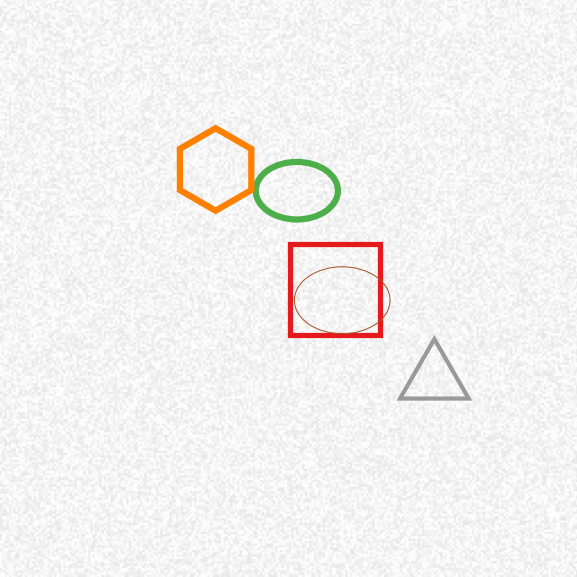[{"shape": "square", "thickness": 2.5, "radius": 0.39, "center": [0.58, 0.498]}, {"shape": "oval", "thickness": 3, "radius": 0.36, "center": [0.514, 0.669]}, {"shape": "hexagon", "thickness": 3, "radius": 0.36, "center": [0.373, 0.706]}, {"shape": "oval", "thickness": 0.5, "radius": 0.41, "center": [0.593, 0.479]}, {"shape": "triangle", "thickness": 2, "radius": 0.34, "center": [0.752, 0.343]}]